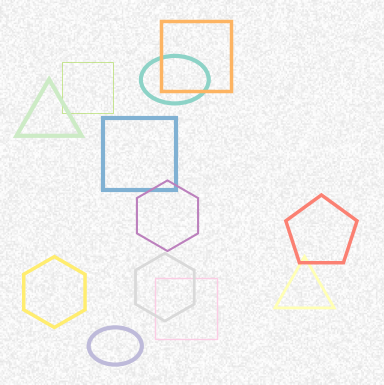[{"shape": "oval", "thickness": 3, "radius": 0.44, "center": [0.454, 0.793]}, {"shape": "triangle", "thickness": 2, "radius": 0.44, "center": [0.791, 0.245]}, {"shape": "oval", "thickness": 3, "radius": 0.35, "center": [0.299, 0.101]}, {"shape": "pentagon", "thickness": 2.5, "radius": 0.49, "center": [0.835, 0.396]}, {"shape": "square", "thickness": 3, "radius": 0.47, "center": [0.362, 0.599]}, {"shape": "square", "thickness": 2.5, "radius": 0.45, "center": [0.509, 0.854]}, {"shape": "square", "thickness": 0.5, "radius": 0.33, "center": [0.228, 0.772]}, {"shape": "square", "thickness": 1, "radius": 0.4, "center": [0.483, 0.199]}, {"shape": "hexagon", "thickness": 2, "radius": 0.44, "center": [0.428, 0.254]}, {"shape": "hexagon", "thickness": 1.5, "radius": 0.46, "center": [0.435, 0.44]}, {"shape": "triangle", "thickness": 3, "radius": 0.49, "center": [0.128, 0.696]}, {"shape": "hexagon", "thickness": 2.5, "radius": 0.46, "center": [0.141, 0.241]}]